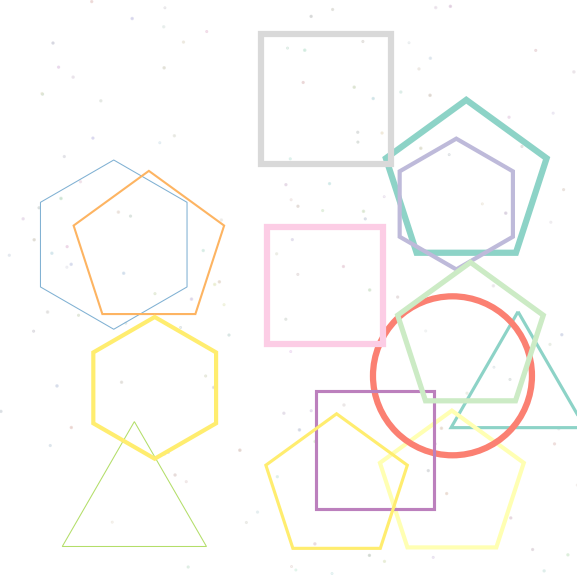[{"shape": "pentagon", "thickness": 3, "radius": 0.73, "center": [0.807, 0.68]}, {"shape": "triangle", "thickness": 1.5, "radius": 0.67, "center": [0.897, 0.326]}, {"shape": "pentagon", "thickness": 2, "radius": 0.65, "center": [0.782, 0.157]}, {"shape": "hexagon", "thickness": 2, "radius": 0.57, "center": [0.79, 0.646]}, {"shape": "circle", "thickness": 3, "radius": 0.69, "center": [0.783, 0.348]}, {"shape": "hexagon", "thickness": 0.5, "radius": 0.73, "center": [0.197, 0.576]}, {"shape": "pentagon", "thickness": 1, "radius": 0.69, "center": [0.258, 0.566]}, {"shape": "triangle", "thickness": 0.5, "radius": 0.72, "center": [0.233, 0.125]}, {"shape": "square", "thickness": 3, "radius": 0.5, "center": [0.563, 0.505]}, {"shape": "square", "thickness": 3, "radius": 0.56, "center": [0.564, 0.828]}, {"shape": "square", "thickness": 1.5, "radius": 0.51, "center": [0.65, 0.219]}, {"shape": "pentagon", "thickness": 2.5, "radius": 0.66, "center": [0.815, 0.412]}, {"shape": "pentagon", "thickness": 1.5, "radius": 0.64, "center": [0.583, 0.154]}, {"shape": "hexagon", "thickness": 2, "radius": 0.61, "center": [0.268, 0.328]}]